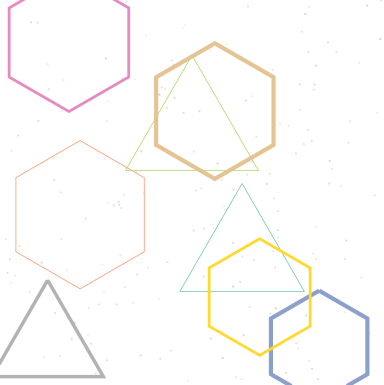[{"shape": "triangle", "thickness": 0.5, "radius": 0.93, "center": [0.629, 0.336]}, {"shape": "hexagon", "thickness": 0.5, "radius": 0.96, "center": [0.208, 0.442]}, {"shape": "hexagon", "thickness": 3, "radius": 0.72, "center": [0.829, 0.1]}, {"shape": "hexagon", "thickness": 2, "radius": 0.9, "center": [0.179, 0.89]}, {"shape": "triangle", "thickness": 0.5, "radius": 1.0, "center": [0.499, 0.657]}, {"shape": "hexagon", "thickness": 2, "radius": 0.76, "center": [0.674, 0.228]}, {"shape": "hexagon", "thickness": 3, "radius": 0.88, "center": [0.558, 0.711]}, {"shape": "triangle", "thickness": 2.5, "radius": 0.84, "center": [0.124, 0.105]}]